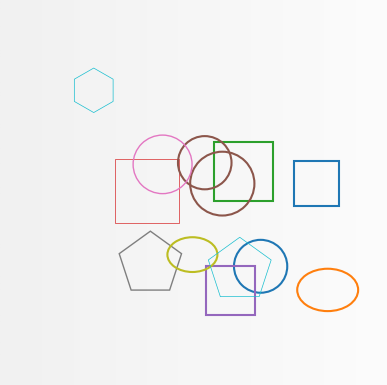[{"shape": "circle", "thickness": 1.5, "radius": 0.34, "center": [0.673, 0.308]}, {"shape": "square", "thickness": 1.5, "radius": 0.29, "center": [0.817, 0.523]}, {"shape": "oval", "thickness": 1.5, "radius": 0.39, "center": [0.846, 0.247]}, {"shape": "square", "thickness": 1.5, "radius": 0.38, "center": [0.629, 0.555]}, {"shape": "square", "thickness": 0.5, "radius": 0.41, "center": [0.379, 0.504]}, {"shape": "square", "thickness": 1.5, "radius": 0.32, "center": [0.596, 0.245]}, {"shape": "circle", "thickness": 1.5, "radius": 0.35, "center": [0.528, 0.577]}, {"shape": "circle", "thickness": 1.5, "radius": 0.41, "center": [0.574, 0.523]}, {"shape": "circle", "thickness": 1, "radius": 0.38, "center": [0.42, 0.573]}, {"shape": "pentagon", "thickness": 1, "radius": 0.42, "center": [0.388, 0.315]}, {"shape": "oval", "thickness": 1.5, "radius": 0.32, "center": [0.497, 0.339]}, {"shape": "hexagon", "thickness": 0.5, "radius": 0.29, "center": [0.242, 0.765]}, {"shape": "pentagon", "thickness": 0.5, "radius": 0.43, "center": [0.619, 0.298]}]